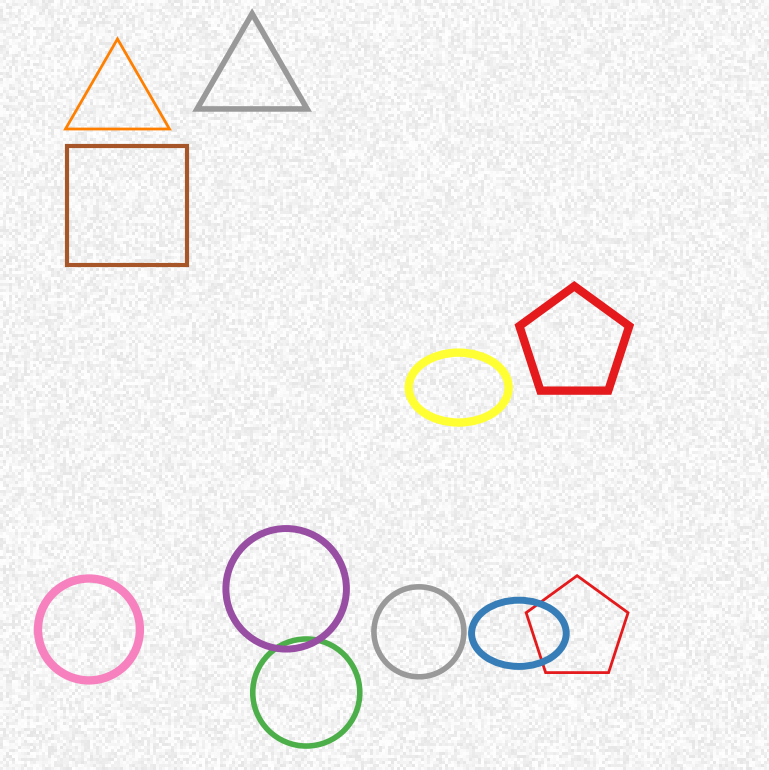[{"shape": "pentagon", "thickness": 1, "radius": 0.35, "center": [0.749, 0.183]}, {"shape": "pentagon", "thickness": 3, "radius": 0.38, "center": [0.746, 0.553]}, {"shape": "oval", "thickness": 2.5, "radius": 0.31, "center": [0.674, 0.178]}, {"shape": "circle", "thickness": 2, "radius": 0.35, "center": [0.398, 0.101]}, {"shape": "circle", "thickness": 2.5, "radius": 0.39, "center": [0.372, 0.235]}, {"shape": "triangle", "thickness": 1, "radius": 0.39, "center": [0.153, 0.871]}, {"shape": "oval", "thickness": 3, "radius": 0.32, "center": [0.596, 0.497]}, {"shape": "square", "thickness": 1.5, "radius": 0.39, "center": [0.165, 0.733]}, {"shape": "circle", "thickness": 3, "radius": 0.33, "center": [0.116, 0.183]}, {"shape": "circle", "thickness": 2, "radius": 0.29, "center": [0.544, 0.179]}, {"shape": "triangle", "thickness": 2, "radius": 0.41, "center": [0.327, 0.9]}]